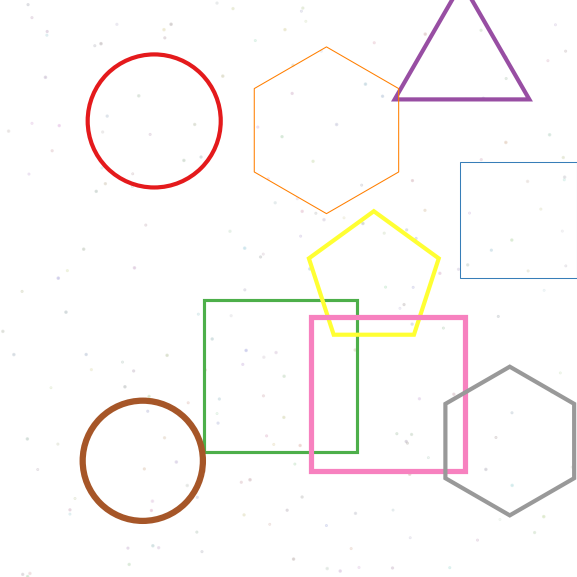[{"shape": "circle", "thickness": 2, "radius": 0.58, "center": [0.267, 0.79]}, {"shape": "square", "thickness": 0.5, "radius": 0.5, "center": [0.898, 0.619]}, {"shape": "square", "thickness": 1.5, "radius": 0.66, "center": [0.486, 0.348]}, {"shape": "triangle", "thickness": 2, "radius": 0.67, "center": [0.8, 0.894]}, {"shape": "hexagon", "thickness": 0.5, "radius": 0.72, "center": [0.565, 0.774]}, {"shape": "pentagon", "thickness": 2, "radius": 0.59, "center": [0.647, 0.515]}, {"shape": "circle", "thickness": 3, "radius": 0.52, "center": [0.247, 0.201]}, {"shape": "square", "thickness": 2.5, "radius": 0.66, "center": [0.672, 0.317]}, {"shape": "hexagon", "thickness": 2, "radius": 0.64, "center": [0.883, 0.235]}]